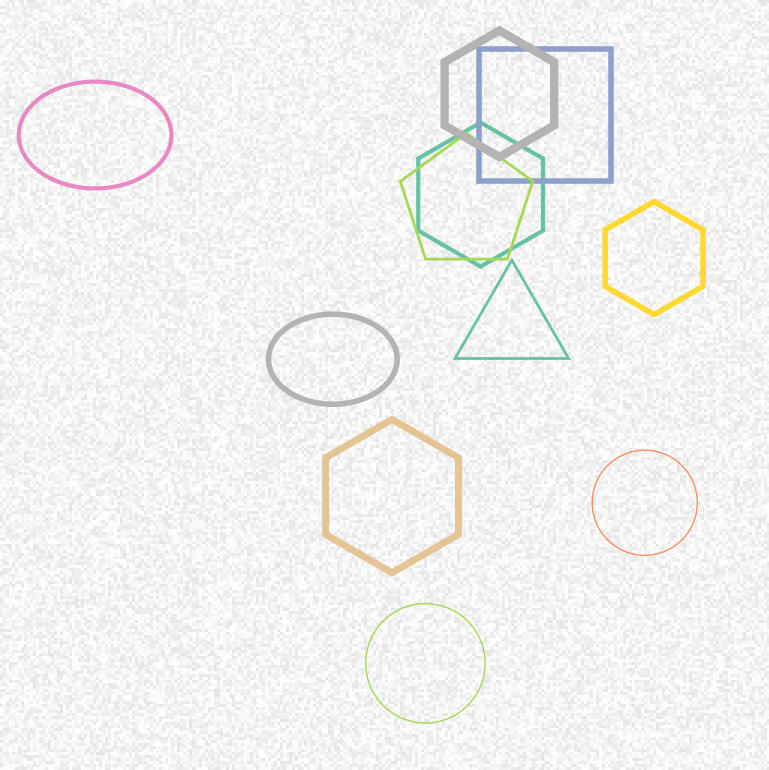[{"shape": "triangle", "thickness": 1, "radius": 0.43, "center": [0.665, 0.577]}, {"shape": "hexagon", "thickness": 1.5, "radius": 0.47, "center": [0.624, 0.747]}, {"shape": "circle", "thickness": 0.5, "radius": 0.34, "center": [0.837, 0.347]}, {"shape": "square", "thickness": 2, "radius": 0.43, "center": [0.708, 0.851]}, {"shape": "oval", "thickness": 1.5, "radius": 0.5, "center": [0.124, 0.825]}, {"shape": "pentagon", "thickness": 1, "radius": 0.45, "center": [0.606, 0.737]}, {"shape": "circle", "thickness": 0.5, "radius": 0.39, "center": [0.552, 0.139]}, {"shape": "hexagon", "thickness": 2, "radius": 0.37, "center": [0.849, 0.665]}, {"shape": "hexagon", "thickness": 2.5, "radius": 0.5, "center": [0.509, 0.356]}, {"shape": "hexagon", "thickness": 3, "radius": 0.41, "center": [0.649, 0.878]}, {"shape": "oval", "thickness": 2, "radius": 0.42, "center": [0.432, 0.533]}]